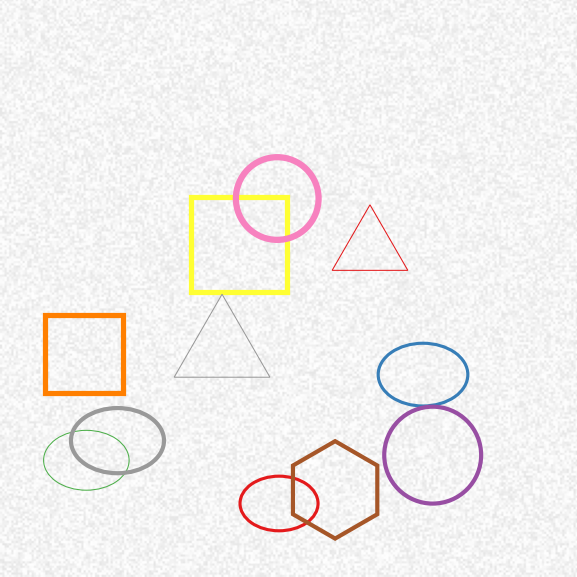[{"shape": "oval", "thickness": 1.5, "radius": 0.34, "center": [0.483, 0.127]}, {"shape": "triangle", "thickness": 0.5, "radius": 0.38, "center": [0.641, 0.569]}, {"shape": "oval", "thickness": 1.5, "radius": 0.39, "center": [0.732, 0.35]}, {"shape": "oval", "thickness": 0.5, "radius": 0.37, "center": [0.15, 0.202]}, {"shape": "circle", "thickness": 2, "radius": 0.42, "center": [0.749, 0.211]}, {"shape": "square", "thickness": 2.5, "radius": 0.34, "center": [0.146, 0.386]}, {"shape": "square", "thickness": 2.5, "radius": 0.41, "center": [0.414, 0.576]}, {"shape": "hexagon", "thickness": 2, "radius": 0.42, "center": [0.58, 0.151]}, {"shape": "circle", "thickness": 3, "radius": 0.36, "center": [0.48, 0.655]}, {"shape": "oval", "thickness": 2, "radius": 0.4, "center": [0.203, 0.236]}, {"shape": "triangle", "thickness": 0.5, "radius": 0.48, "center": [0.385, 0.394]}]